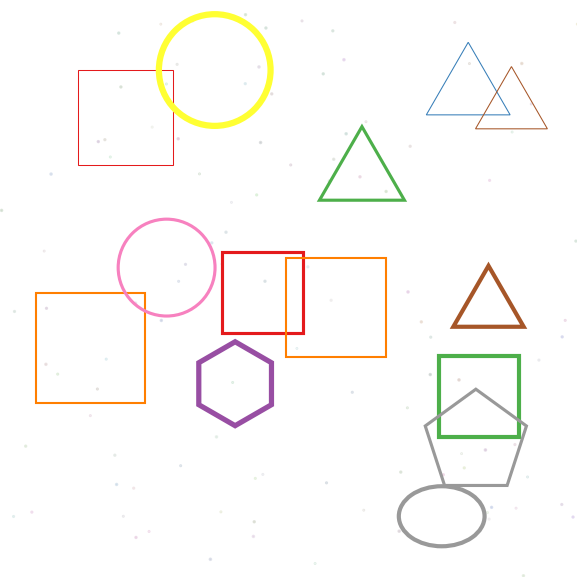[{"shape": "square", "thickness": 0.5, "radius": 0.41, "center": [0.217, 0.796]}, {"shape": "square", "thickness": 1.5, "radius": 0.35, "center": [0.454, 0.492]}, {"shape": "triangle", "thickness": 0.5, "radius": 0.42, "center": [0.811, 0.842]}, {"shape": "square", "thickness": 2, "radius": 0.35, "center": [0.829, 0.312]}, {"shape": "triangle", "thickness": 1.5, "radius": 0.42, "center": [0.627, 0.695]}, {"shape": "hexagon", "thickness": 2.5, "radius": 0.36, "center": [0.407, 0.335]}, {"shape": "square", "thickness": 1, "radius": 0.43, "center": [0.582, 0.467]}, {"shape": "square", "thickness": 1, "radius": 0.47, "center": [0.157, 0.397]}, {"shape": "circle", "thickness": 3, "radius": 0.48, "center": [0.372, 0.878]}, {"shape": "triangle", "thickness": 0.5, "radius": 0.36, "center": [0.886, 0.812]}, {"shape": "triangle", "thickness": 2, "radius": 0.35, "center": [0.846, 0.469]}, {"shape": "circle", "thickness": 1.5, "radius": 0.42, "center": [0.288, 0.536]}, {"shape": "oval", "thickness": 2, "radius": 0.37, "center": [0.765, 0.105]}, {"shape": "pentagon", "thickness": 1.5, "radius": 0.46, "center": [0.824, 0.233]}]